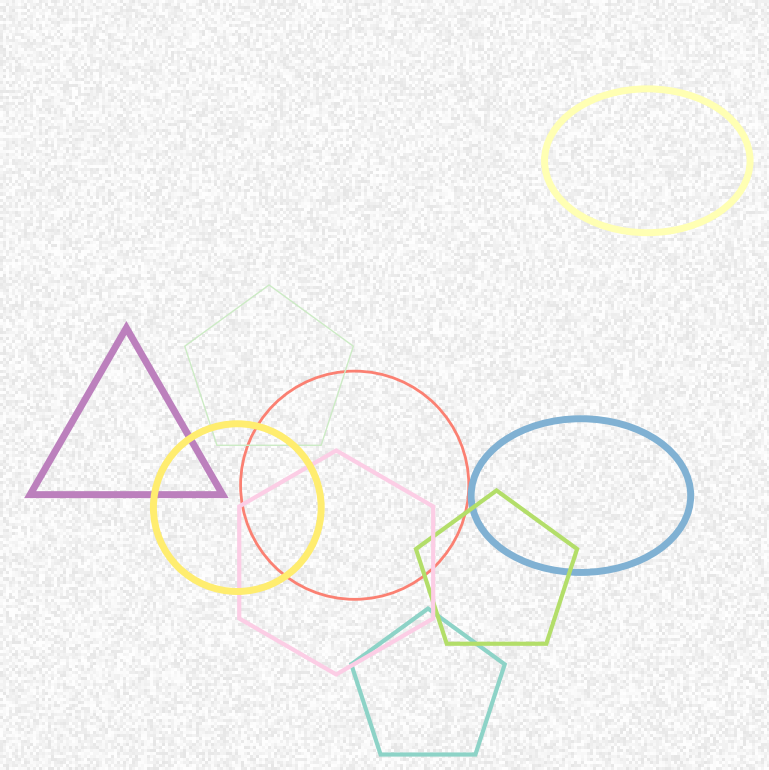[{"shape": "pentagon", "thickness": 1.5, "radius": 0.52, "center": [0.556, 0.105]}, {"shape": "oval", "thickness": 2.5, "radius": 0.67, "center": [0.841, 0.791]}, {"shape": "circle", "thickness": 1, "radius": 0.74, "center": [0.461, 0.37]}, {"shape": "oval", "thickness": 2.5, "radius": 0.71, "center": [0.754, 0.356]}, {"shape": "pentagon", "thickness": 1.5, "radius": 0.55, "center": [0.645, 0.253]}, {"shape": "hexagon", "thickness": 1.5, "radius": 0.73, "center": [0.437, 0.27]}, {"shape": "triangle", "thickness": 2.5, "radius": 0.72, "center": [0.164, 0.43]}, {"shape": "pentagon", "thickness": 0.5, "radius": 0.58, "center": [0.349, 0.515]}, {"shape": "circle", "thickness": 2.5, "radius": 0.54, "center": [0.308, 0.341]}]